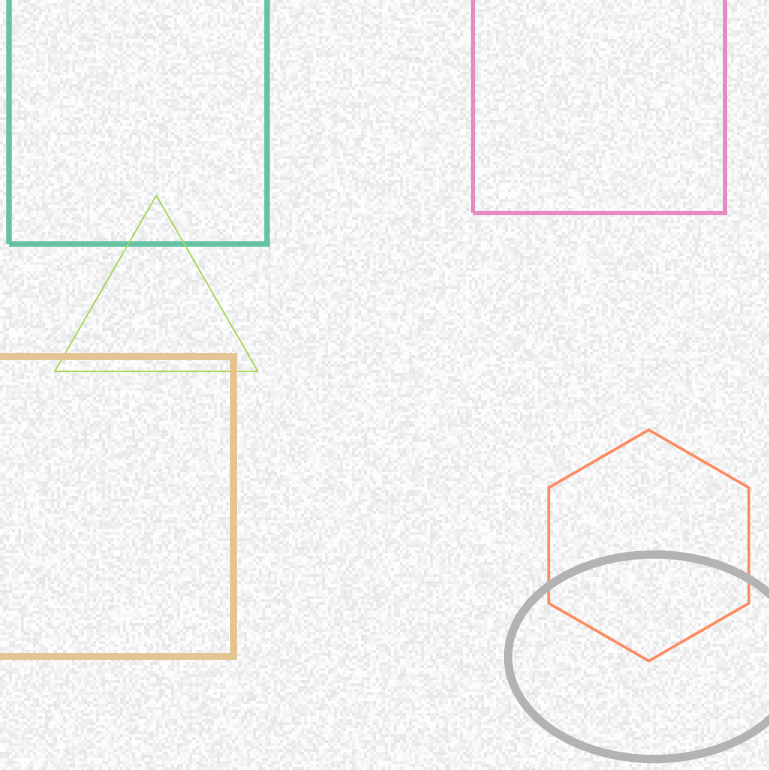[{"shape": "square", "thickness": 2, "radius": 0.84, "center": [0.179, 0.851]}, {"shape": "hexagon", "thickness": 1, "radius": 0.75, "center": [0.843, 0.292]}, {"shape": "square", "thickness": 1.5, "radius": 0.82, "center": [0.778, 0.888]}, {"shape": "triangle", "thickness": 0.5, "radius": 0.76, "center": [0.203, 0.594]}, {"shape": "square", "thickness": 2.5, "radius": 0.97, "center": [0.108, 0.343]}, {"shape": "oval", "thickness": 3, "radius": 0.95, "center": [0.85, 0.147]}]